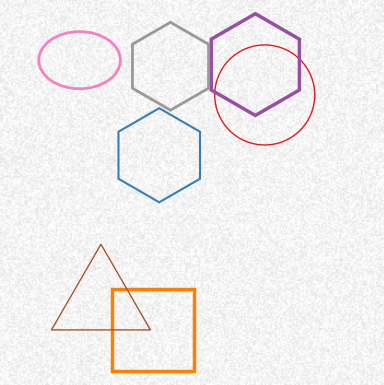[{"shape": "circle", "thickness": 1, "radius": 0.65, "center": [0.688, 0.753]}, {"shape": "hexagon", "thickness": 1.5, "radius": 0.61, "center": [0.414, 0.597]}, {"shape": "hexagon", "thickness": 2.5, "radius": 0.66, "center": [0.663, 0.832]}, {"shape": "square", "thickness": 2.5, "radius": 0.53, "center": [0.398, 0.143]}, {"shape": "triangle", "thickness": 1, "radius": 0.74, "center": [0.262, 0.217]}, {"shape": "oval", "thickness": 2, "radius": 0.53, "center": [0.207, 0.844]}, {"shape": "hexagon", "thickness": 2, "radius": 0.57, "center": [0.443, 0.828]}]